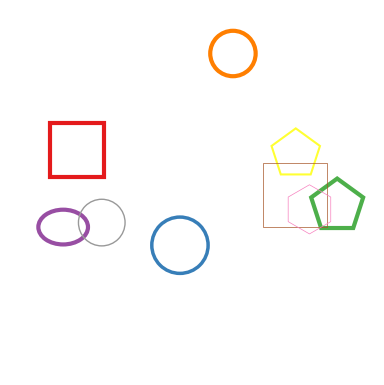[{"shape": "square", "thickness": 3, "radius": 0.35, "center": [0.2, 0.61]}, {"shape": "circle", "thickness": 2.5, "radius": 0.37, "center": [0.467, 0.363]}, {"shape": "pentagon", "thickness": 3, "radius": 0.35, "center": [0.876, 0.465]}, {"shape": "oval", "thickness": 3, "radius": 0.32, "center": [0.164, 0.41]}, {"shape": "circle", "thickness": 3, "radius": 0.29, "center": [0.605, 0.861]}, {"shape": "pentagon", "thickness": 1.5, "radius": 0.33, "center": [0.768, 0.6]}, {"shape": "square", "thickness": 0.5, "radius": 0.42, "center": [0.766, 0.493]}, {"shape": "hexagon", "thickness": 0.5, "radius": 0.32, "center": [0.804, 0.456]}, {"shape": "circle", "thickness": 1, "radius": 0.3, "center": [0.264, 0.422]}]